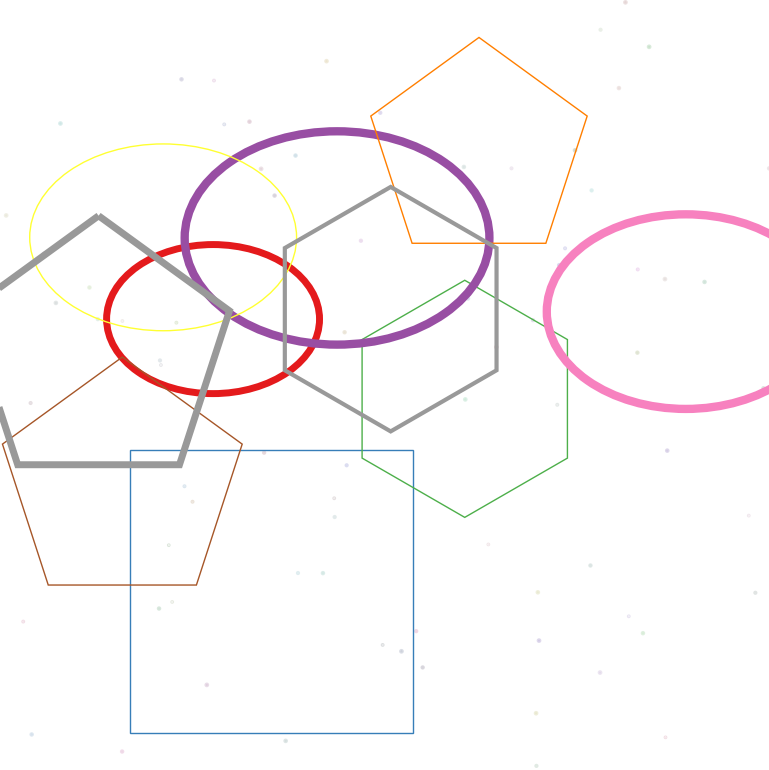[{"shape": "oval", "thickness": 2.5, "radius": 0.69, "center": [0.277, 0.586]}, {"shape": "square", "thickness": 0.5, "radius": 0.92, "center": [0.352, 0.232]}, {"shape": "hexagon", "thickness": 0.5, "radius": 0.77, "center": [0.604, 0.482]}, {"shape": "oval", "thickness": 3, "radius": 0.99, "center": [0.438, 0.691]}, {"shape": "pentagon", "thickness": 0.5, "radius": 0.74, "center": [0.622, 0.804]}, {"shape": "oval", "thickness": 0.5, "radius": 0.87, "center": [0.212, 0.692]}, {"shape": "pentagon", "thickness": 0.5, "radius": 0.82, "center": [0.159, 0.373]}, {"shape": "oval", "thickness": 3, "radius": 0.9, "center": [0.891, 0.595]}, {"shape": "hexagon", "thickness": 1.5, "radius": 0.79, "center": [0.507, 0.598]}, {"shape": "pentagon", "thickness": 2.5, "radius": 0.89, "center": [0.128, 0.541]}]